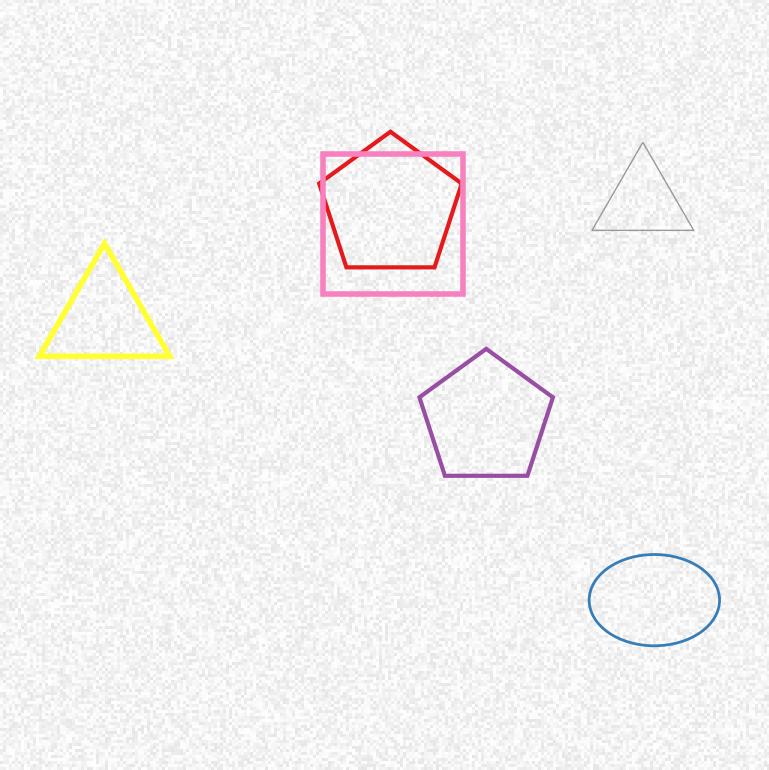[{"shape": "pentagon", "thickness": 1.5, "radius": 0.49, "center": [0.507, 0.732]}, {"shape": "oval", "thickness": 1, "radius": 0.42, "center": [0.85, 0.221]}, {"shape": "pentagon", "thickness": 1.5, "radius": 0.46, "center": [0.631, 0.456]}, {"shape": "triangle", "thickness": 2, "radius": 0.49, "center": [0.136, 0.586]}, {"shape": "square", "thickness": 2, "radius": 0.45, "center": [0.51, 0.709]}, {"shape": "triangle", "thickness": 0.5, "radius": 0.38, "center": [0.835, 0.739]}]